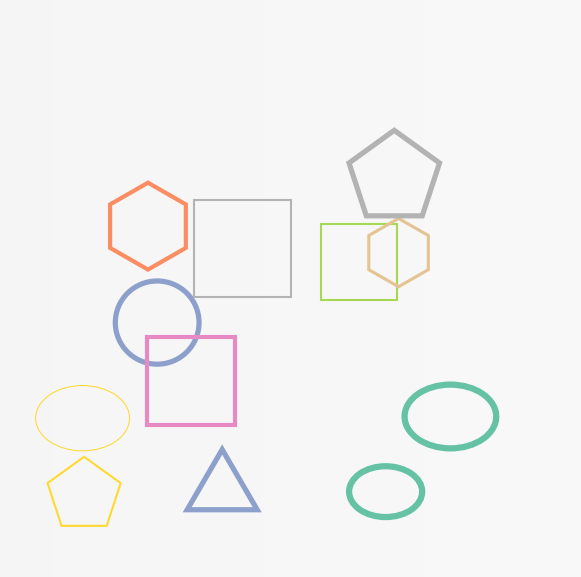[{"shape": "oval", "thickness": 3, "radius": 0.31, "center": [0.663, 0.148]}, {"shape": "oval", "thickness": 3, "radius": 0.39, "center": [0.775, 0.278]}, {"shape": "hexagon", "thickness": 2, "radius": 0.38, "center": [0.255, 0.608]}, {"shape": "circle", "thickness": 2.5, "radius": 0.36, "center": [0.27, 0.441]}, {"shape": "triangle", "thickness": 2.5, "radius": 0.35, "center": [0.382, 0.151]}, {"shape": "square", "thickness": 2, "radius": 0.38, "center": [0.328, 0.339]}, {"shape": "square", "thickness": 1, "radius": 0.33, "center": [0.617, 0.545]}, {"shape": "oval", "thickness": 0.5, "radius": 0.4, "center": [0.142, 0.275]}, {"shape": "pentagon", "thickness": 1, "radius": 0.33, "center": [0.145, 0.142]}, {"shape": "hexagon", "thickness": 1.5, "radius": 0.3, "center": [0.686, 0.562]}, {"shape": "square", "thickness": 1, "radius": 0.42, "center": [0.417, 0.569]}, {"shape": "pentagon", "thickness": 2.5, "radius": 0.41, "center": [0.678, 0.692]}]